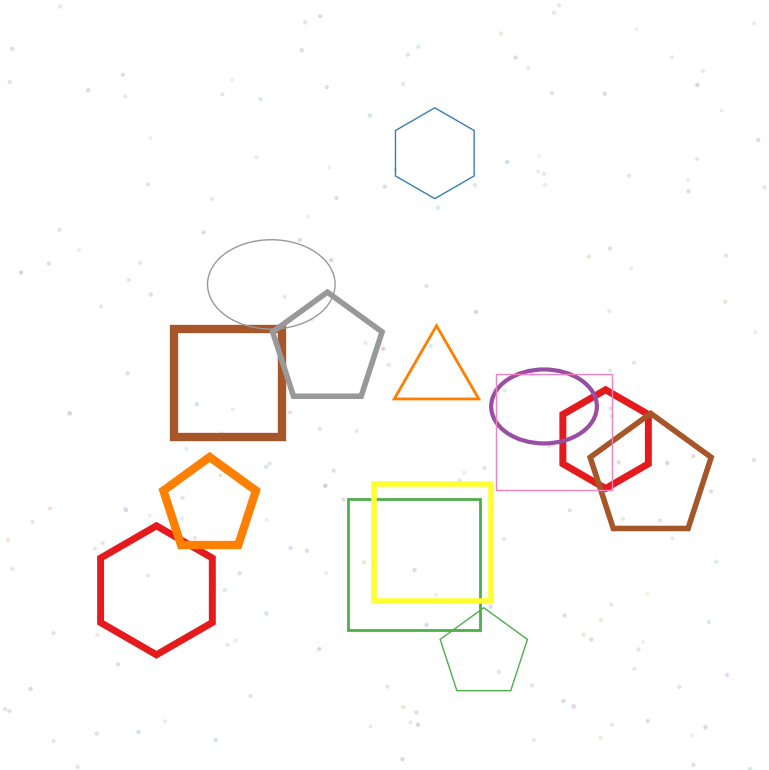[{"shape": "hexagon", "thickness": 2.5, "radius": 0.42, "center": [0.203, 0.233]}, {"shape": "hexagon", "thickness": 2.5, "radius": 0.32, "center": [0.787, 0.43]}, {"shape": "hexagon", "thickness": 0.5, "radius": 0.29, "center": [0.565, 0.801]}, {"shape": "pentagon", "thickness": 0.5, "radius": 0.3, "center": [0.628, 0.151]}, {"shape": "square", "thickness": 1, "radius": 0.43, "center": [0.538, 0.267]}, {"shape": "oval", "thickness": 1.5, "radius": 0.34, "center": [0.707, 0.472]}, {"shape": "pentagon", "thickness": 3, "radius": 0.32, "center": [0.272, 0.343]}, {"shape": "triangle", "thickness": 1, "radius": 0.32, "center": [0.567, 0.514]}, {"shape": "square", "thickness": 2, "radius": 0.38, "center": [0.561, 0.295]}, {"shape": "square", "thickness": 3, "radius": 0.35, "center": [0.296, 0.502]}, {"shape": "pentagon", "thickness": 2, "radius": 0.41, "center": [0.845, 0.381]}, {"shape": "square", "thickness": 0.5, "radius": 0.38, "center": [0.719, 0.439]}, {"shape": "oval", "thickness": 0.5, "radius": 0.41, "center": [0.352, 0.631]}, {"shape": "pentagon", "thickness": 2, "radius": 0.37, "center": [0.425, 0.546]}]